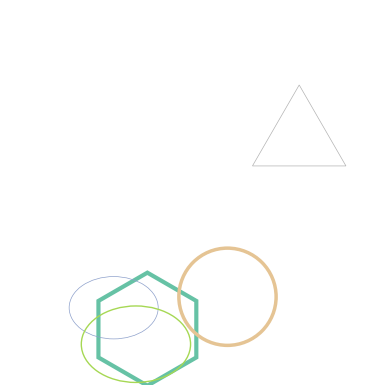[{"shape": "hexagon", "thickness": 3, "radius": 0.73, "center": [0.383, 0.145]}, {"shape": "oval", "thickness": 0.5, "radius": 0.58, "center": [0.295, 0.201]}, {"shape": "oval", "thickness": 1, "radius": 0.71, "center": [0.353, 0.106]}, {"shape": "circle", "thickness": 2.5, "radius": 0.63, "center": [0.591, 0.229]}, {"shape": "triangle", "thickness": 0.5, "radius": 0.7, "center": [0.777, 0.639]}]